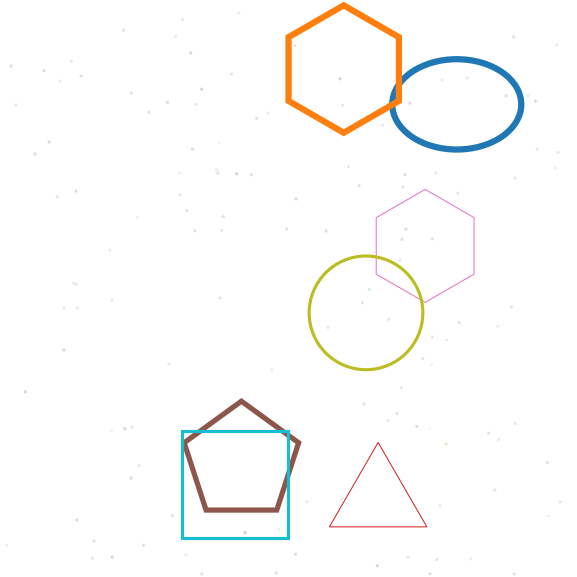[{"shape": "oval", "thickness": 3, "radius": 0.56, "center": [0.791, 0.818]}, {"shape": "hexagon", "thickness": 3, "radius": 0.55, "center": [0.595, 0.88]}, {"shape": "triangle", "thickness": 0.5, "radius": 0.49, "center": [0.655, 0.136]}, {"shape": "pentagon", "thickness": 2.5, "radius": 0.52, "center": [0.418, 0.2]}, {"shape": "hexagon", "thickness": 0.5, "radius": 0.49, "center": [0.736, 0.573]}, {"shape": "circle", "thickness": 1.5, "radius": 0.49, "center": [0.634, 0.457]}, {"shape": "square", "thickness": 1.5, "radius": 0.46, "center": [0.407, 0.16]}]